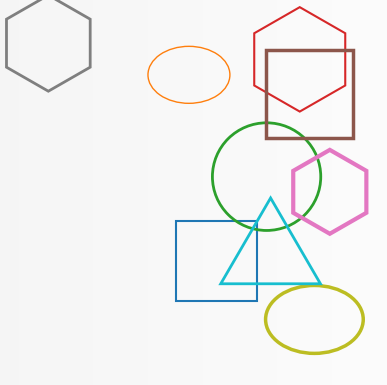[{"shape": "square", "thickness": 1.5, "radius": 0.52, "center": [0.559, 0.322]}, {"shape": "oval", "thickness": 1, "radius": 0.53, "center": [0.488, 0.806]}, {"shape": "circle", "thickness": 2, "radius": 0.7, "center": [0.688, 0.541]}, {"shape": "hexagon", "thickness": 1.5, "radius": 0.68, "center": [0.774, 0.846]}, {"shape": "square", "thickness": 2.5, "radius": 0.57, "center": [0.799, 0.756]}, {"shape": "hexagon", "thickness": 3, "radius": 0.54, "center": [0.851, 0.502]}, {"shape": "hexagon", "thickness": 2, "radius": 0.62, "center": [0.125, 0.888]}, {"shape": "oval", "thickness": 2.5, "radius": 0.63, "center": [0.811, 0.17]}, {"shape": "triangle", "thickness": 2, "radius": 0.74, "center": [0.698, 0.337]}]